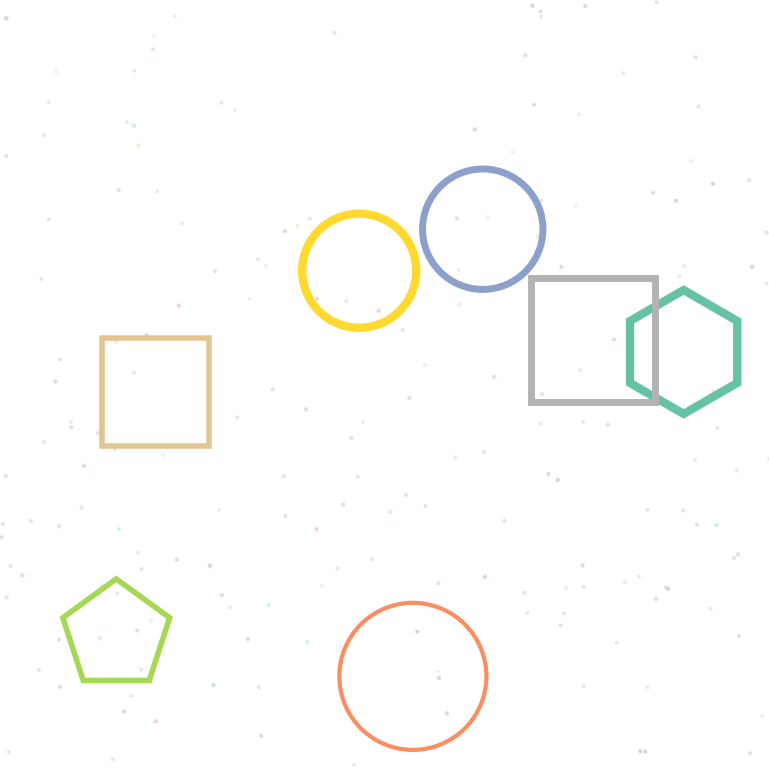[{"shape": "hexagon", "thickness": 3, "radius": 0.4, "center": [0.888, 0.543]}, {"shape": "circle", "thickness": 1.5, "radius": 0.48, "center": [0.536, 0.122]}, {"shape": "circle", "thickness": 2.5, "radius": 0.39, "center": [0.627, 0.702]}, {"shape": "pentagon", "thickness": 2, "radius": 0.36, "center": [0.151, 0.175]}, {"shape": "circle", "thickness": 3, "radius": 0.37, "center": [0.467, 0.648]}, {"shape": "square", "thickness": 2, "radius": 0.35, "center": [0.202, 0.491]}, {"shape": "square", "thickness": 2.5, "radius": 0.4, "center": [0.77, 0.559]}]